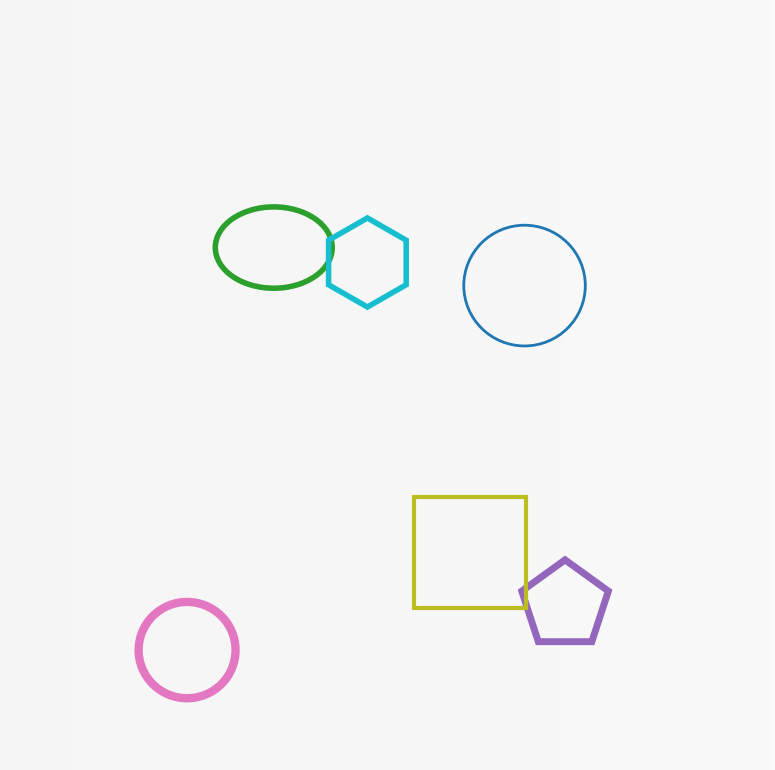[{"shape": "circle", "thickness": 1, "radius": 0.39, "center": [0.677, 0.629]}, {"shape": "oval", "thickness": 2, "radius": 0.38, "center": [0.353, 0.678]}, {"shape": "pentagon", "thickness": 2.5, "radius": 0.29, "center": [0.729, 0.214]}, {"shape": "circle", "thickness": 3, "radius": 0.31, "center": [0.241, 0.156]}, {"shape": "square", "thickness": 1.5, "radius": 0.36, "center": [0.606, 0.282]}, {"shape": "hexagon", "thickness": 2, "radius": 0.29, "center": [0.474, 0.659]}]